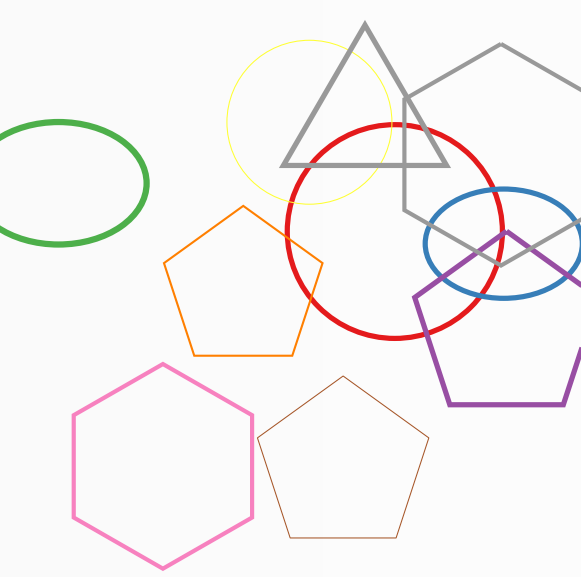[{"shape": "circle", "thickness": 2.5, "radius": 0.93, "center": [0.679, 0.598]}, {"shape": "oval", "thickness": 2.5, "radius": 0.68, "center": [0.867, 0.577]}, {"shape": "oval", "thickness": 3, "radius": 0.76, "center": [0.101, 0.682]}, {"shape": "pentagon", "thickness": 2.5, "radius": 0.83, "center": [0.872, 0.433]}, {"shape": "pentagon", "thickness": 1, "radius": 0.72, "center": [0.419, 0.499]}, {"shape": "circle", "thickness": 0.5, "radius": 0.71, "center": [0.532, 0.787]}, {"shape": "pentagon", "thickness": 0.5, "radius": 0.78, "center": [0.59, 0.193]}, {"shape": "hexagon", "thickness": 2, "radius": 0.89, "center": [0.28, 0.192]}, {"shape": "hexagon", "thickness": 2, "radius": 0.96, "center": [0.862, 0.731]}, {"shape": "triangle", "thickness": 2.5, "radius": 0.81, "center": [0.628, 0.794]}]